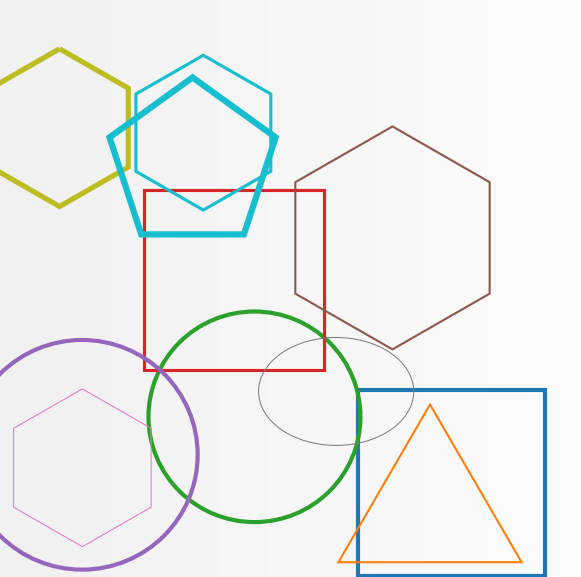[{"shape": "square", "thickness": 2, "radius": 0.81, "center": [0.776, 0.163]}, {"shape": "triangle", "thickness": 1, "radius": 0.91, "center": [0.74, 0.117]}, {"shape": "circle", "thickness": 2, "radius": 0.91, "center": [0.438, 0.277]}, {"shape": "square", "thickness": 1.5, "radius": 0.78, "center": [0.402, 0.514]}, {"shape": "circle", "thickness": 2, "radius": 0.99, "center": [0.141, 0.212]}, {"shape": "hexagon", "thickness": 1, "radius": 0.97, "center": [0.675, 0.587]}, {"shape": "hexagon", "thickness": 0.5, "radius": 0.68, "center": [0.142, 0.189]}, {"shape": "oval", "thickness": 0.5, "radius": 0.67, "center": [0.578, 0.321]}, {"shape": "hexagon", "thickness": 2.5, "radius": 0.68, "center": [0.102, 0.778]}, {"shape": "pentagon", "thickness": 3, "radius": 0.75, "center": [0.331, 0.715]}, {"shape": "hexagon", "thickness": 1.5, "radius": 0.67, "center": [0.35, 0.769]}]